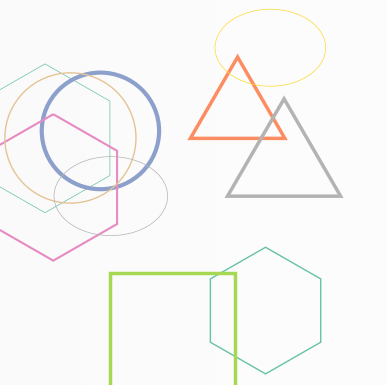[{"shape": "hexagon", "thickness": 0.5, "radius": 0.97, "center": [0.116, 0.641]}, {"shape": "hexagon", "thickness": 1, "radius": 0.82, "center": [0.685, 0.193]}, {"shape": "triangle", "thickness": 2.5, "radius": 0.7, "center": [0.613, 0.711]}, {"shape": "circle", "thickness": 3, "radius": 0.76, "center": [0.259, 0.66]}, {"shape": "hexagon", "thickness": 1.5, "radius": 0.95, "center": [0.137, 0.513]}, {"shape": "square", "thickness": 2.5, "radius": 0.81, "center": [0.445, 0.128]}, {"shape": "oval", "thickness": 0.5, "radius": 0.71, "center": [0.698, 0.876]}, {"shape": "circle", "thickness": 1, "radius": 0.85, "center": [0.182, 0.642]}, {"shape": "oval", "thickness": 0.5, "radius": 0.73, "center": [0.286, 0.491]}, {"shape": "triangle", "thickness": 2.5, "radius": 0.84, "center": [0.733, 0.575]}]